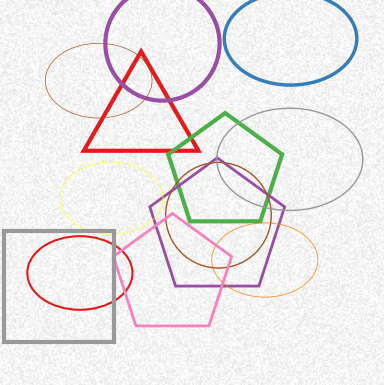[{"shape": "triangle", "thickness": 3, "radius": 0.86, "center": [0.366, 0.694]}, {"shape": "oval", "thickness": 1.5, "radius": 0.68, "center": [0.208, 0.291]}, {"shape": "oval", "thickness": 2.5, "radius": 0.86, "center": [0.755, 0.9]}, {"shape": "pentagon", "thickness": 3, "radius": 0.78, "center": [0.585, 0.551]}, {"shape": "circle", "thickness": 3, "radius": 0.74, "center": [0.422, 0.887]}, {"shape": "pentagon", "thickness": 2, "radius": 0.92, "center": [0.564, 0.406]}, {"shape": "oval", "thickness": 0.5, "radius": 0.69, "center": [0.688, 0.325]}, {"shape": "oval", "thickness": 0.5, "radius": 0.67, "center": [0.289, 0.485]}, {"shape": "circle", "thickness": 1, "radius": 0.69, "center": [0.567, 0.441]}, {"shape": "oval", "thickness": 0.5, "radius": 0.69, "center": [0.256, 0.791]}, {"shape": "pentagon", "thickness": 2, "radius": 0.81, "center": [0.448, 0.284]}, {"shape": "oval", "thickness": 1, "radius": 0.95, "center": [0.753, 0.586]}, {"shape": "square", "thickness": 3, "radius": 0.72, "center": [0.153, 0.255]}]